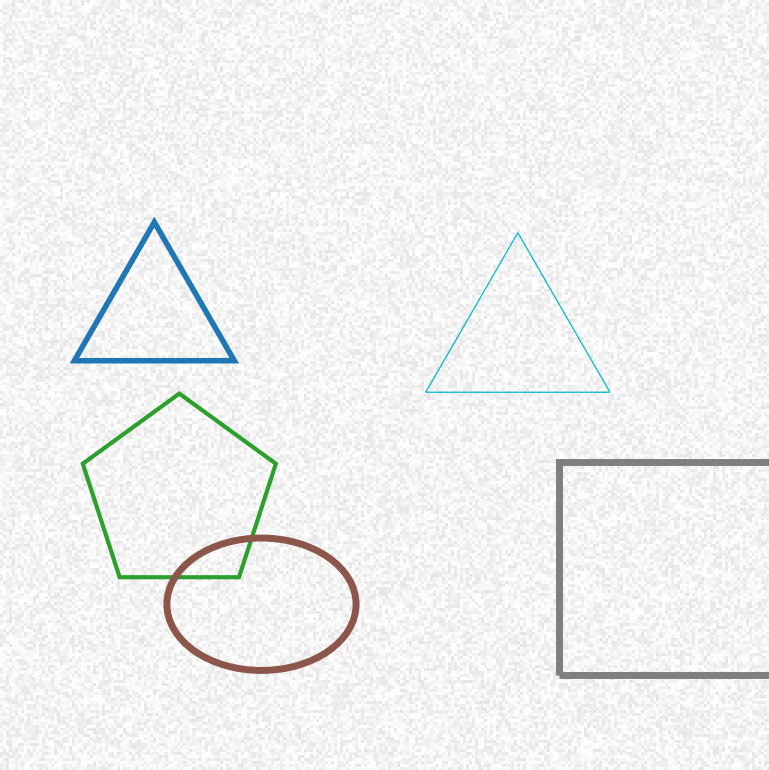[{"shape": "triangle", "thickness": 2, "radius": 0.6, "center": [0.2, 0.592]}, {"shape": "pentagon", "thickness": 1.5, "radius": 0.66, "center": [0.233, 0.357]}, {"shape": "oval", "thickness": 2.5, "radius": 0.61, "center": [0.34, 0.215]}, {"shape": "square", "thickness": 2.5, "radius": 0.69, "center": [0.865, 0.262]}, {"shape": "triangle", "thickness": 0.5, "radius": 0.69, "center": [0.672, 0.56]}]